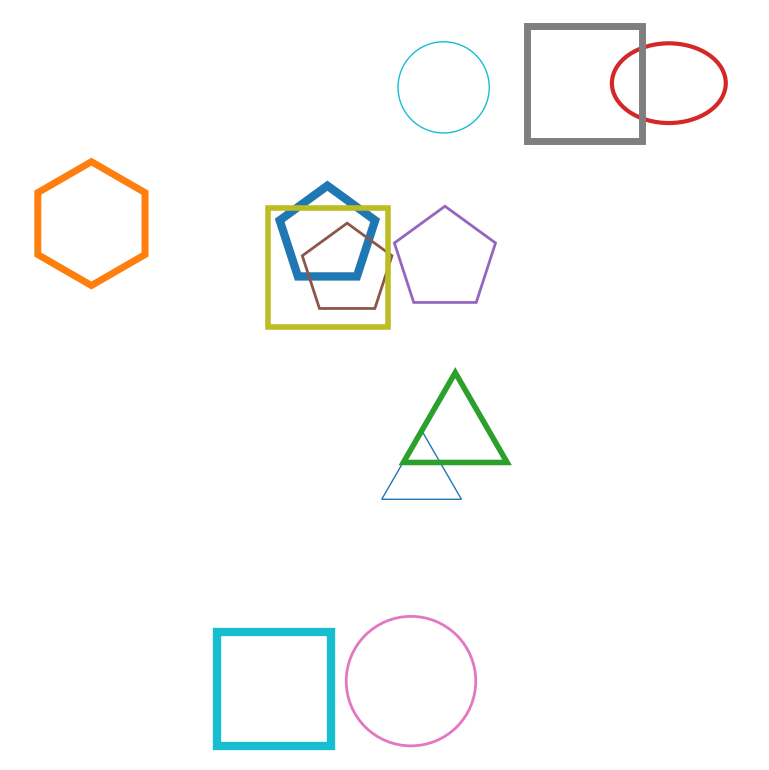[{"shape": "triangle", "thickness": 0.5, "radius": 0.3, "center": [0.548, 0.381]}, {"shape": "pentagon", "thickness": 3, "radius": 0.33, "center": [0.425, 0.694]}, {"shape": "hexagon", "thickness": 2.5, "radius": 0.4, "center": [0.119, 0.71]}, {"shape": "triangle", "thickness": 2, "radius": 0.39, "center": [0.591, 0.438]}, {"shape": "oval", "thickness": 1.5, "radius": 0.37, "center": [0.869, 0.892]}, {"shape": "pentagon", "thickness": 1, "radius": 0.35, "center": [0.578, 0.663]}, {"shape": "pentagon", "thickness": 1, "radius": 0.31, "center": [0.451, 0.649]}, {"shape": "circle", "thickness": 1, "radius": 0.42, "center": [0.534, 0.115]}, {"shape": "square", "thickness": 2.5, "radius": 0.37, "center": [0.759, 0.891]}, {"shape": "square", "thickness": 2, "radius": 0.39, "center": [0.426, 0.653]}, {"shape": "square", "thickness": 3, "radius": 0.37, "center": [0.356, 0.106]}, {"shape": "circle", "thickness": 0.5, "radius": 0.3, "center": [0.576, 0.887]}]